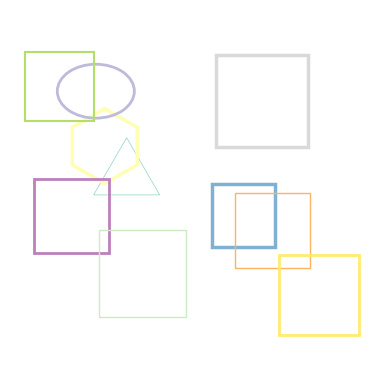[{"shape": "triangle", "thickness": 0.5, "radius": 0.5, "center": [0.329, 0.543]}, {"shape": "hexagon", "thickness": 2.5, "radius": 0.49, "center": [0.272, 0.621]}, {"shape": "oval", "thickness": 2, "radius": 0.5, "center": [0.249, 0.763]}, {"shape": "square", "thickness": 2.5, "radius": 0.41, "center": [0.632, 0.439]}, {"shape": "square", "thickness": 1, "radius": 0.49, "center": [0.708, 0.401]}, {"shape": "square", "thickness": 1.5, "radius": 0.45, "center": [0.154, 0.776]}, {"shape": "square", "thickness": 2.5, "radius": 0.6, "center": [0.681, 0.738]}, {"shape": "square", "thickness": 2, "radius": 0.48, "center": [0.186, 0.439]}, {"shape": "square", "thickness": 1, "radius": 0.56, "center": [0.369, 0.29]}, {"shape": "square", "thickness": 2, "radius": 0.52, "center": [0.828, 0.234]}]